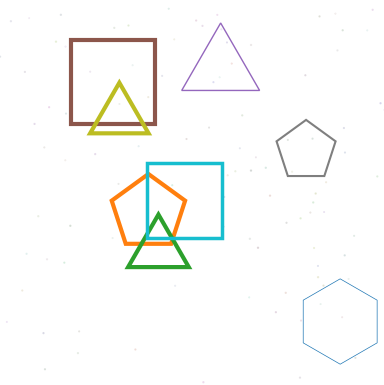[{"shape": "hexagon", "thickness": 0.5, "radius": 0.55, "center": [0.884, 0.165]}, {"shape": "pentagon", "thickness": 3, "radius": 0.5, "center": [0.385, 0.448]}, {"shape": "triangle", "thickness": 3, "radius": 0.45, "center": [0.412, 0.352]}, {"shape": "triangle", "thickness": 1, "radius": 0.58, "center": [0.573, 0.823]}, {"shape": "square", "thickness": 3, "radius": 0.54, "center": [0.293, 0.787]}, {"shape": "pentagon", "thickness": 1.5, "radius": 0.4, "center": [0.795, 0.608]}, {"shape": "triangle", "thickness": 3, "radius": 0.44, "center": [0.31, 0.697]}, {"shape": "square", "thickness": 2.5, "radius": 0.49, "center": [0.479, 0.479]}]